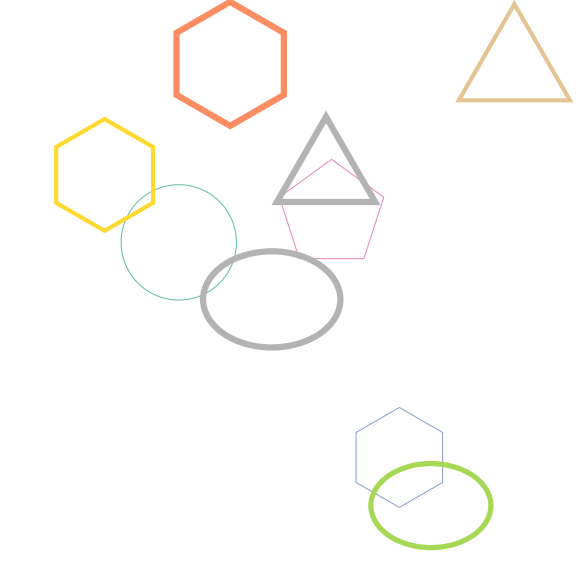[{"shape": "circle", "thickness": 0.5, "radius": 0.5, "center": [0.31, 0.579]}, {"shape": "hexagon", "thickness": 3, "radius": 0.54, "center": [0.399, 0.889]}, {"shape": "hexagon", "thickness": 0.5, "radius": 0.43, "center": [0.691, 0.207]}, {"shape": "pentagon", "thickness": 0.5, "radius": 0.48, "center": [0.574, 0.628]}, {"shape": "oval", "thickness": 2.5, "radius": 0.52, "center": [0.746, 0.124]}, {"shape": "hexagon", "thickness": 2, "radius": 0.48, "center": [0.181, 0.696]}, {"shape": "triangle", "thickness": 2, "radius": 0.56, "center": [0.891, 0.881]}, {"shape": "oval", "thickness": 3, "radius": 0.59, "center": [0.471, 0.481]}, {"shape": "triangle", "thickness": 3, "radius": 0.49, "center": [0.565, 0.698]}]